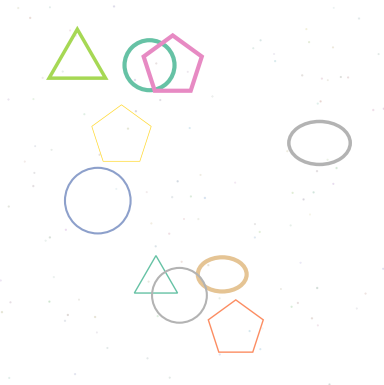[{"shape": "triangle", "thickness": 1, "radius": 0.32, "center": [0.405, 0.271]}, {"shape": "circle", "thickness": 3, "radius": 0.32, "center": [0.388, 0.831]}, {"shape": "pentagon", "thickness": 1, "radius": 0.38, "center": [0.612, 0.146]}, {"shape": "circle", "thickness": 1.5, "radius": 0.43, "center": [0.254, 0.479]}, {"shape": "pentagon", "thickness": 3, "radius": 0.4, "center": [0.449, 0.829]}, {"shape": "triangle", "thickness": 2.5, "radius": 0.42, "center": [0.201, 0.839]}, {"shape": "pentagon", "thickness": 0.5, "radius": 0.41, "center": [0.316, 0.647]}, {"shape": "oval", "thickness": 3, "radius": 0.32, "center": [0.577, 0.287]}, {"shape": "circle", "thickness": 1.5, "radius": 0.36, "center": [0.466, 0.233]}, {"shape": "oval", "thickness": 2.5, "radius": 0.4, "center": [0.83, 0.629]}]